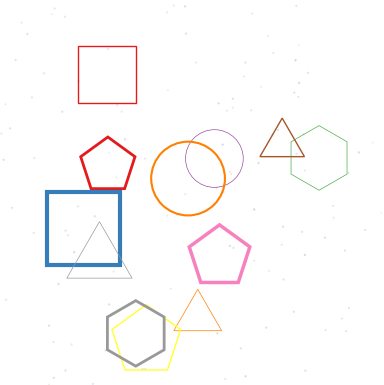[{"shape": "square", "thickness": 1, "radius": 0.38, "center": [0.278, 0.807]}, {"shape": "pentagon", "thickness": 2, "radius": 0.37, "center": [0.28, 0.57]}, {"shape": "square", "thickness": 3, "radius": 0.47, "center": [0.217, 0.406]}, {"shape": "hexagon", "thickness": 0.5, "radius": 0.42, "center": [0.829, 0.59]}, {"shape": "circle", "thickness": 0.5, "radius": 0.37, "center": [0.557, 0.588]}, {"shape": "circle", "thickness": 1.5, "radius": 0.48, "center": [0.488, 0.536]}, {"shape": "triangle", "thickness": 0.5, "radius": 0.36, "center": [0.514, 0.177]}, {"shape": "pentagon", "thickness": 1, "radius": 0.47, "center": [0.38, 0.115]}, {"shape": "triangle", "thickness": 1, "radius": 0.33, "center": [0.733, 0.626]}, {"shape": "pentagon", "thickness": 2.5, "radius": 0.41, "center": [0.57, 0.333]}, {"shape": "triangle", "thickness": 0.5, "radius": 0.49, "center": [0.258, 0.326]}, {"shape": "hexagon", "thickness": 2, "radius": 0.43, "center": [0.353, 0.134]}]